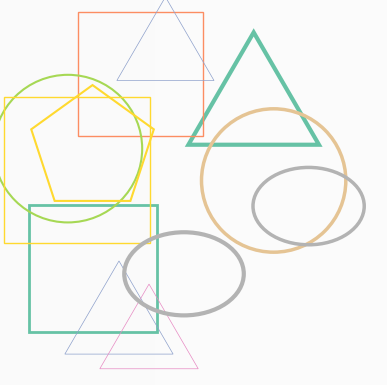[{"shape": "square", "thickness": 2, "radius": 0.83, "center": [0.241, 0.303]}, {"shape": "triangle", "thickness": 3, "radius": 0.97, "center": [0.655, 0.721]}, {"shape": "square", "thickness": 1, "radius": 0.81, "center": [0.363, 0.808]}, {"shape": "triangle", "thickness": 0.5, "radius": 0.72, "center": [0.427, 0.863]}, {"shape": "triangle", "thickness": 0.5, "radius": 0.81, "center": [0.307, 0.161]}, {"shape": "triangle", "thickness": 0.5, "radius": 0.73, "center": [0.385, 0.115]}, {"shape": "circle", "thickness": 1.5, "radius": 0.96, "center": [0.175, 0.614]}, {"shape": "pentagon", "thickness": 1.5, "radius": 0.83, "center": [0.239, 0.613]}, {"shape": "square", "thickness": 1, "radius": 0.95, "center": [0.198, 0.559]}, {"shape": "circle", "thickness": 2.5, "radius": 0.93, "center": [0.706, 0.531]}, {"shape": "oval", "thickness": 3, "radius": 0.77, "center": [0.475, 0.289]}, {"shape": "oval", "thickness": 2.5, "radius": 0.72, "center": [0.796, 0.465]}]